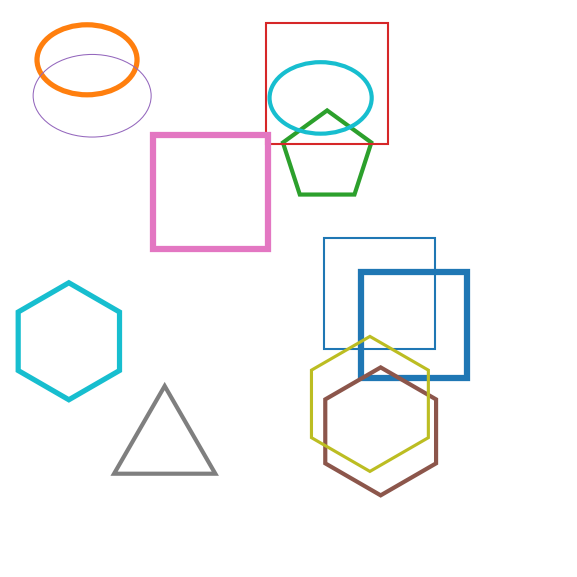[{"shape": "square", "thickness": 3, "radius": 0.46, "center": [0.717, 0.436]}, {"shape": "square", "thickness": 1, "radius": 0.48, "center": [0.657, 0.491]}, {"shape": "oval", "thickness": 2.5, "radius": 0.43, "center": [0.151, 0.896]}, {"shape": "pentagon", "thickness": 2, "radius": 0.4, "center": [0.566, 0.727]}, {"shape": "square", "thickness": 1, "radius": 0.52, "center": [0.566, 0.855]}, {"shape": "oval", "thickness": 0.5, "radius": 0.51, "center": [0.16, 0.833]}, {"shape": "hexagon", "thickness": 2, "radius": 0.55, "center": [0.659, 0.252]}, {"shape": "square", "thickness": 3, "radius": 0.49, "center": [0.364, 0.667]}, {"shape": "triangle", "thickness": 2, "radius": 0.51, "center": [0.285, 0.229]}, {"shape": "hexagon", "thickness": 1.5, "radius": 0.58, "center": [0.641, 0.3]}, {"shape": "oval", "thickness": 2, "radius": 0.44, "center": [0.555, 0.83]}, {"shape": "hexagon", "thickness": 2.5, "radius": 0.51, "center": [0.119, 0.408]}]